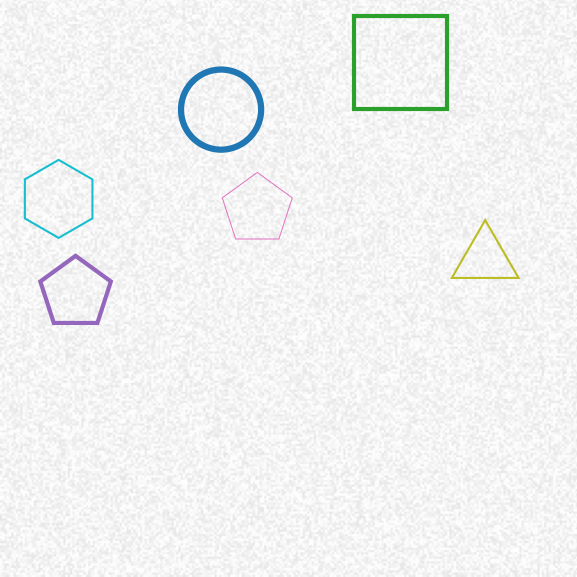[{"shape": "circle", "thickness": 3, "radius": 0.35, "center": [0.383, 0.809]}, {"shape": "square", "thickness": 2, "radius": 0.4, "center": [0.693, 0.891]}, {"shape": "pentagon", "thickness": 2, "radius": 0.32, "center": [0.131, 0.492]}, {"shape": "pentagon", "thickness": 0.5, "radius": 0.32, "center": [0.445, 0.637]}, {"shape": "triangle", "thickness": 1, "radius": 0.33, "center": [0.84, 0.551]}, {"shape": "hexagon", "thickness": 1, "radius": 0.34, "center": [0.102, 0.655]}]